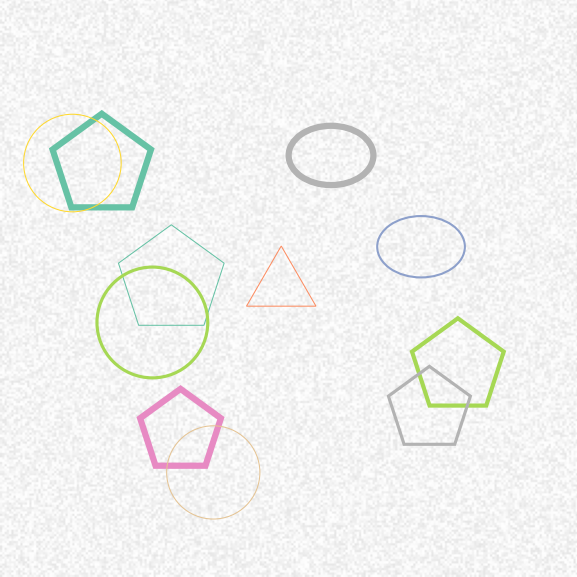[{"shape": "pentagon", "thickness": 0.5, "radius": 0.48, "center": [0.297, 0.514]}, {"shape": "pentagon", "thickness": 3, "radius": 0.45, "center": [0.176, 0.713]}, {"shape": "triangle", "thickness": 0.5, "radius": 0.35, "center": [0.487, 0.504]}, {"shape": "oval", "thickness": 1, "radius": 0.38, "center": [0.729, 0.572]}, {"shape": "pentagon", "thickness": 3, "radius": 0.37, "center": [0.313, 0.252]}, {"shape": "pentagon", "thickness": 2, "radius": 0.42, "center": [0.793, 0.364]}, {"shape": "circle", "thickness": 1.5, "radius": 0.48, "center": [0.264, 0.441]}, {"shape": "circle", "thickness": 0.5, "radius": 0.42, "center": [0.125, 0.717]}, {"shape": "circle", "thickness": 0.5, "radius": 0.4, "center": [0.369, 0.181]}, {"shape": "pentagon", "thickness": 1.5, "radius": 0.37, "center": [0.744, 0.29]}, {"shape": "oval", "thickness": 3, "radius": 0.37, "center": [0.573, 0.73]}]